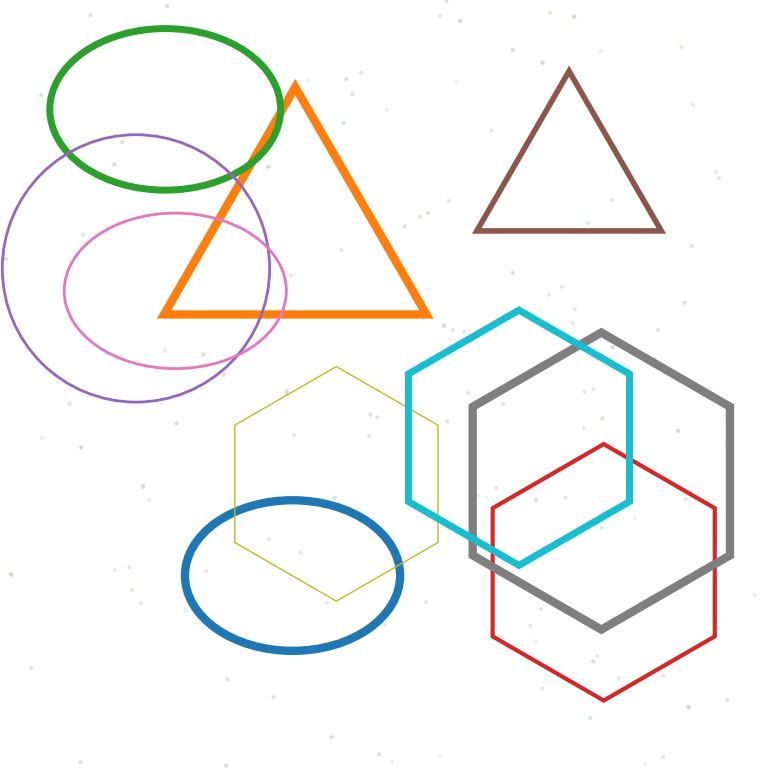[{"shape": "oval", "thickness": 3, "radius": 0.7, "center": [0.38, 0.253]}, {"shape": "triangle", "thickness": 3, "radius": 0.98, "center": [0.383, 0.69]}, {"shape": "oval", "thickness": 2.5, "radius": 0.75, "center": [0.215, 0.858]}, {"shape": "hexagon", "thickness": 1.5, "radius": 0.83, "center": [0.784, 0.257]}, {"shape": "circle", "thickness": 1, "radius": 0.87, "center": [0.177, 0.651]}, {"shape": "triangle", "thickness": 2, "radius": 0.69, "center": [0.739, 0.769]}, {"shape": "oval", "thickness": 1, "radius": 0.72, "center": [0.228, 0.622]}, {"shape": "hexagon", "thickness": 3, "radius": 0.96, "center": [0.781, 0.375]}, {"shape": "hexagon", "thickness": 0.5, "radius": 0.76, "center": [0.437, 0.372]}, {"shape": "hexagon", "thickness": 2.5, "radius": 0.83, "center": [0.674, 0.431]}]